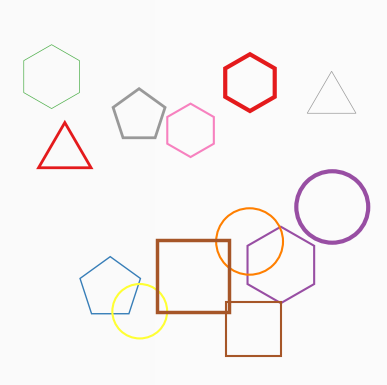[{"shape": "hexagon", "thickness": 3, "radius": 0.37, "center": [0.645, 0.785]}, {"shape": "triangle", "thickness": 2, "radius": 0.39, "center": [0.167, 0.603]}, {"shape": "pentagon", "thickness": 1, "radius": 0.41, "center": [0.284, 0.251]}, {"shape": "hexagon", "thickness": 0.5, "radius": 0.41, "center": [0.133, 0.801]}, {"shape": "circle", "thickness": 3, "radius": 0.46, "center": [0.857, 0.462]}, {"shape": "hexagon", "thickness": 1.5, "radius": 0.5, "center": [0.725, 0.312]}, {"shape": "circle", "thickness": 1.5, "radius": 0.43, "center": [0.644, 0.373]}, {"shape": "circle", "thickness": 1.5, "radius": 0.35, "center": [0.361, 0.192]}, {"shape": "square", "thickness": 2.5, "radius": 0.47, "center": [0.497, 0.282]}, {"shape": "square", "thickness": 1.5, "radius": 0.35, "center": [0.655, 0.145]}, {"shape": "hexagon", "thickness": 1.5, "radius": 0.35, "center": [0.492, 0.661]}, {"shape": "pentagon", "thickness": 2, "radius": 0.35, "center": [0.359, 0.699]}, {"shape": "triangle", "thickness": 0.5, "radius": 0.36, "center": [0.856, 0.742]}]